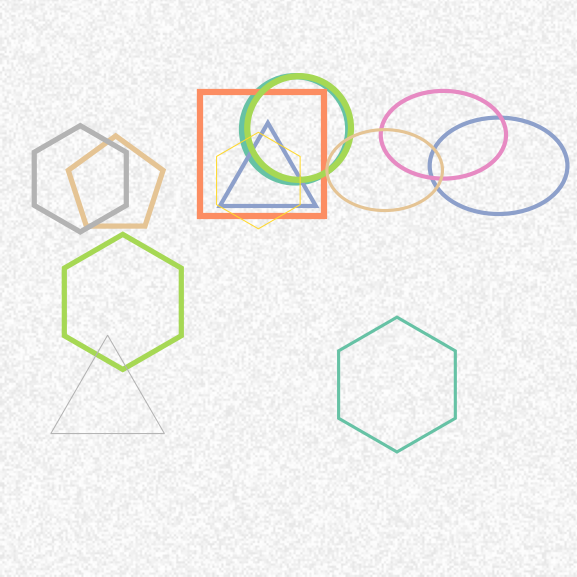[{"shape": "hexagon", "thickness": 1.5, "radius": 0.58, "center": [0.687, 0.333]}, {"shape": "circle", "thickness": 3, "radius": 0.46, "center": [0.511, 0.775]}, {"shape": "square", "thickness": 3, "radius": 0.54, "center": [0.454, 0.733]}, {"shape": "oval", "thickness": 2, "radius": 0.6, "center": [0.863, 0.712]}, {"shape": "triangle", "thickness": 2, "radius": 0.48, "center": [0.464, 0.69]}, {"shape": "oval", "thickness": 2, "radius": 0.54, "center": [0.768, 0.766]}, {"shape": "circle", "thickness": 3, "radius": 0.45, "center": [0.518, 0.777]}, {"shape": "hexagon", "thickness": 2.5, "radius": 0.58, "center": [0.213, 0.476]}, {"shape": "hexagon", "thickness": 0.5, "radius": 0.42, "center": [0.447, 0.686]}, {"shape": "oval", "thickness": 1.5, "radius": 0.5, "center": [0.666, 0.705]}, {"shape": "pentagon", "thickness": 2.5, "radius": 0.43, "center": [0.2, 0.677]}, {"shape": "triangle", "thickness": 0.5, "radius": 0.57, "center": [0.186, 0.305]}, {"shape": "hexagon", "thickness": 2.5, "radius": 0.46, "center": [0.139, 0.69]}]